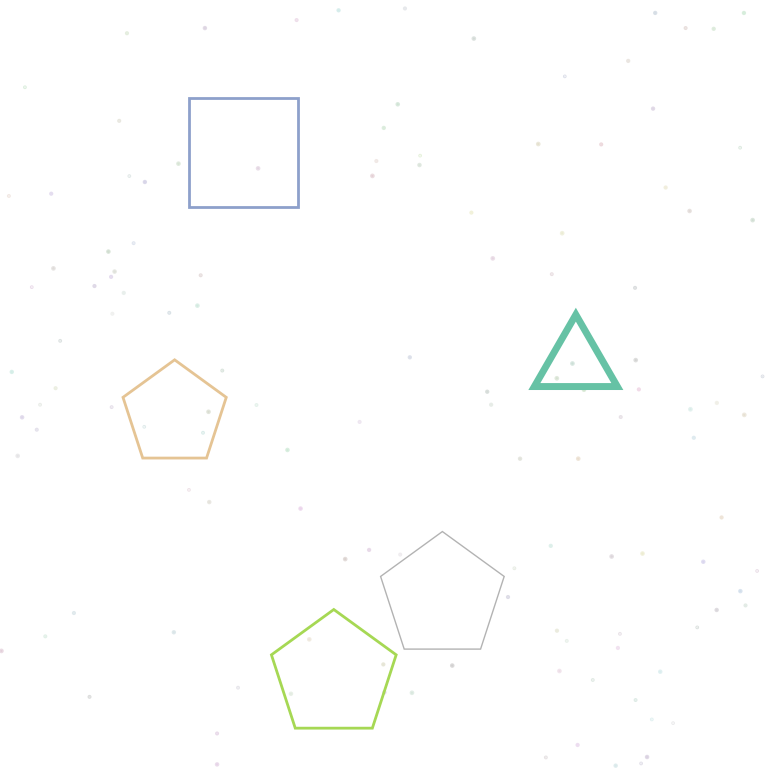[{"shape": "triangle", "thickness": 2.5, "radius": 0.31, "center": [0.748, 0.529]}, {"shape": "square", "thickness": 1, "radius": 0.35, "center": [0.316, 0.802]}, {"shape": "pentagon", "thickness": 1, "radius": 0.43, "center": [0.434, 0.123]}, {"shape": "pentagon", "thickness": 1, "radius": 0.35, "center": [0.227, 0.462]}, {"shape": "pentagon", "thickness": 0.5, "radius": 0.42, "center": [0.575, 0.225]}]